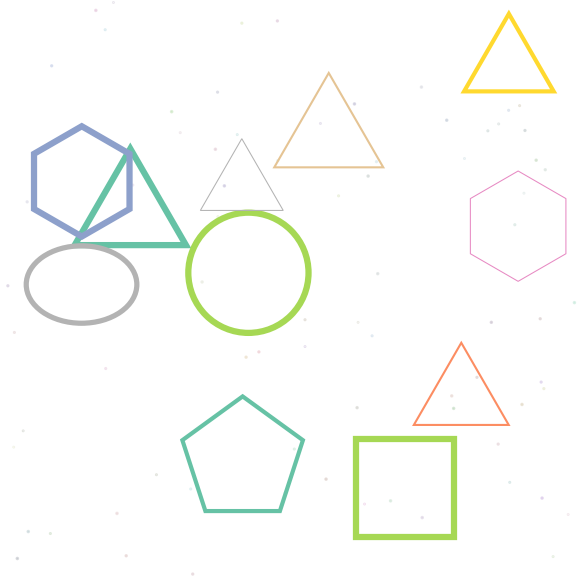[{"shape": "triangle", "thickness": 3, "radius": 0.56, "center": [0.226, 0.63]}, {"shape": "pentagon", "thickness": 2, "radius": 0.55, "center": [0.42, 0.203]}, {"shape": "triangle", "thickness": 1, "radius": 0.47, "center": [0.799, 0.311]}, {"shape": "hexagon", "thickness": 3, "radius": 0.48, "center": [0.142, 0.685]}, {"shape": "hexagon", "thickness": 0.5, "radius": 0.48, "center": [0.897, 0.608]}, {"shape": "circle", "thickness": 3, "radius": 0.52, "center": [0.43, 0.527]}, {"shape": "square", "thickness": 3, "radius": 0.42, "center": [0.701, 0.154]}, {"shape": "triangle", "thickness": 2, "radius": 0.45, "center": [0.881, 0.886]}, {"shape": "triangle", "thickness": 1, "radius": 0.54, "center": [0.569, 0.764]}, {"shape": "oval", "thickness": 2.5, "radius": 0.48, "center": [0.141, 0.506]}, {"shape": "triangle", "thickness": 0.5, "radius": 0.41, "center": [0.419, 0.676]}]